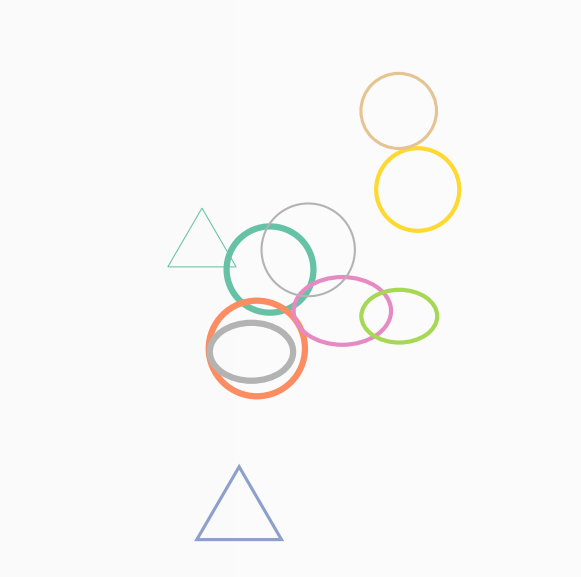[{"shape": "triangle", "thickness": 0.5, "radius": 0.34, "center": [0.347, 0.571]}, {"shape": "circle", "thickness": 3, "radius": 0.37, "center": [0.465, 0.532]}, {"shape": "circle", "thickness": 3, "radius": 0.41, "center": [0.442, 0.396]}, {"shape": "triangle", "thickness": 1.5, "radius": 0.42, "center": [0.411, 0.107]}, {"shape": "oval", "thickness": 2, "radius": 0.42, "center": [0.589, 0.461]}, {"shape": "oval", "thickness": 2, "radius": 0.33, "center": [0.687, 0.452]}, {"shape": "circle", "thickness": 2, "radius": 0.36, "center": [0.719, 0.671]}, {"shape": "circle", "thickness": 1.5, "radius": 0.32, "center": [0.686, 0.807]}, {"shape": "oval", "thickness": 3, "radius": 0.36, "center": [0.433, 0.39]}, {"shape": "circle", "thickness": 1, "radius": 0.4, "center": [0.53, 0.566]}]